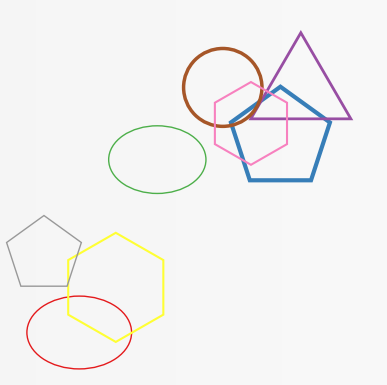[{"shape": "oval", "thickness": 1, "radius": 0.68, "center": [0.204, 0.136]}, {"shape": "pentagon", "thickness": 3, "radius": 0.67, "center": [0.724, 0.64]}, {"shape": "oval", "thickness": 1, "radius": 0.63, "center": [0.406, 0.585]}, {"shape": "triangle", "thickness": 2, "radius": 0.75, "center": [0.776, 0.766]}, {"shape": "hexagon", "thickness": 1.5, "radius": 0.71, "center": [0.299, 0.254]}, {"shape": "circle", "thickness": 2.5, "radius": 0.51, "center": [0.575, 0.773]}, {"shape": "hexagon", "thickness": 1.5, "radius": 0.54, "center": [0.648, 0.679]}, {"shape": "pentagon", "thickness": 1, "radius": 0.51, "center": [0.113, 0.339]}]